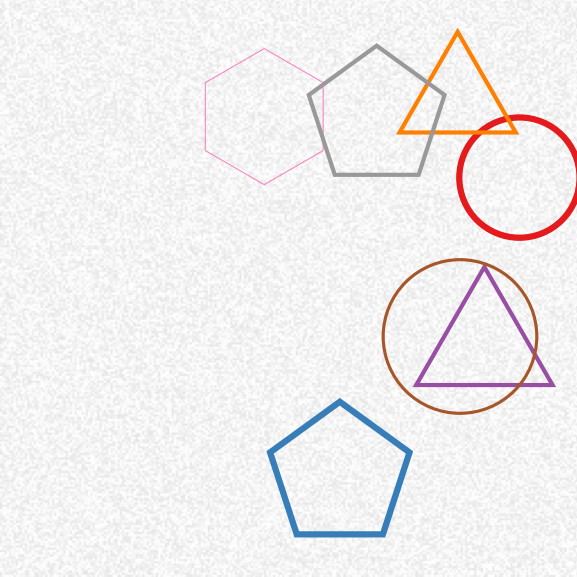[{"shape": "circle", "thickness": 3, "radius": 0.52, "center": [0.899, 0.692]}, {"shape": "pentagon", "thickness": 3, "radius": 0.63, "center": [0.588, 0.177]}, {"shape": "triangle", "thickness": 2, "radius": 0.68, "center": [0.839, 0.401]}, {"shape": "triangle", "thickness": 2, "radius": 0.58, "center": [0.792, 0.828]}, {"shape": "circle", "thickness": 1.5, "radius": 0.67, "center": [0.797, 0.416]}, {"shape": "hexagon", "thickness": 0.5, "radius": 0.59, "center": [0.458, 0.797]}, {"shape": "pentagon", "thickness": 2, "radius": 0.62, "center": [0.652, 0.796]}]